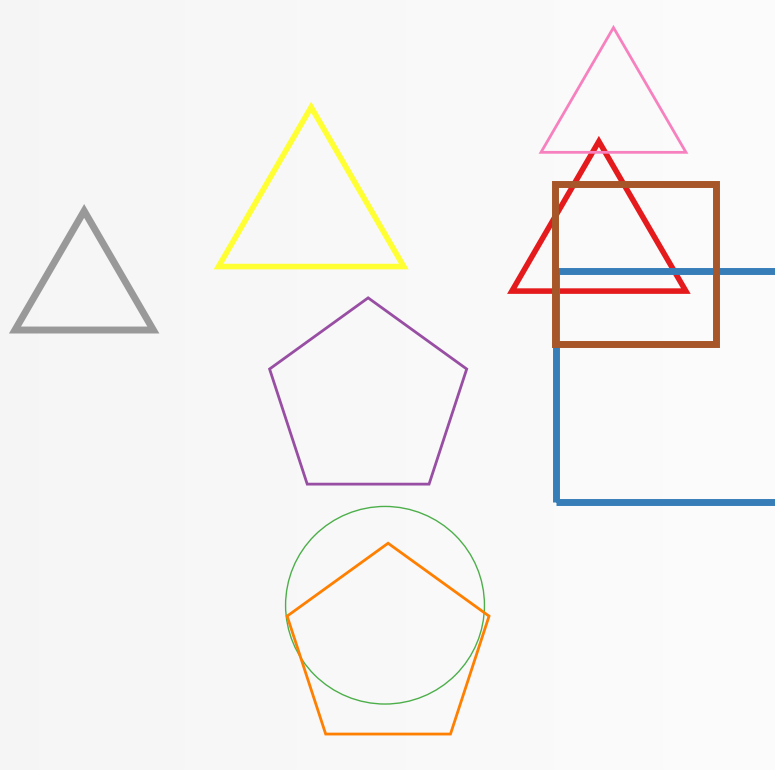[{"shape": "triangle", "thickness": 2, "radius": 0.65, "center": [0.773, 0.687]}, {"shape": "square", "thickness": 2.5, "radius": 0.75, "center": [0.867, 0.498]}, {"shape": "circle", "thickness": 0.5, "radius": 0.64, "center": [0.497, 0.214]}, {"shape": "pentagon", "thickness": 1, "radius": 0.67, "center": [0.475, 0.479]}, {"shape": "pentagon", "thickness": 1, "radius": 0.68, "center": [0.501, 0.158]}, {"shape": "triangle", "thickness": 2, "radius": 0.69, "center": [0.401, 0.723]}, {"shape": "square", "thickness": 2.5, "radius": 0.52, "center": [0.82, 0.657]}, {"shape": "triangle", "thickness": 1, "radius": 0.54, "center": [0.792, 0.856]}, {"shape": "triangle", "thickness": 2.5, "radius": 0.52, "center": [0.109, 0.623]}]